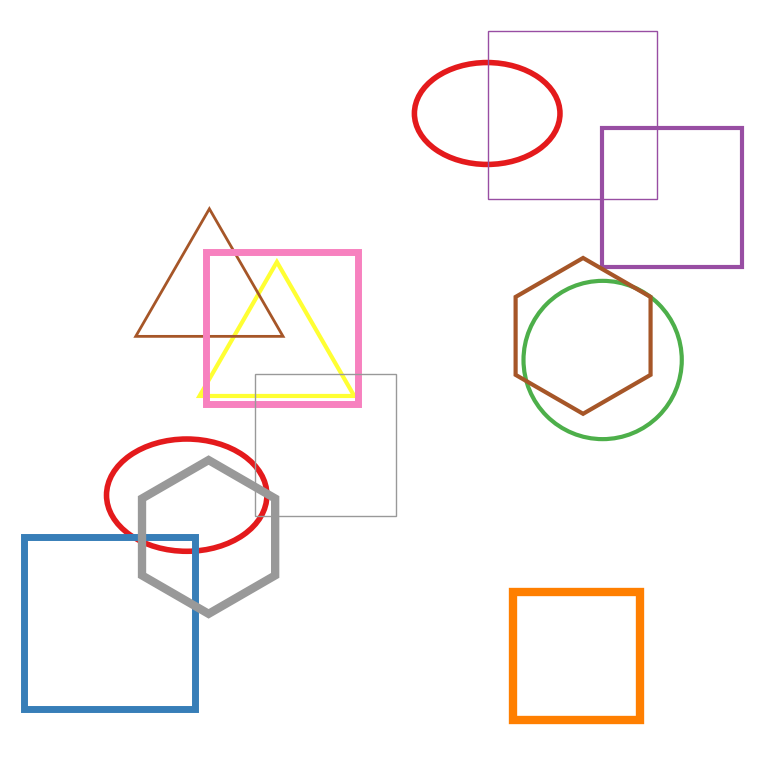[{"shape": "oval", "thickness": 2, "radius": 0.52, "center": [0.242, 0.357]}, {"shape": "oval", "thickness": 2, "radius": 0.47, "center": [0.633, 0.853]}, {"shape": "square", "thickness": 2.5, "radius": 0.56, "center": [0.142, 0.191]}, {"shape": "circle", "thickness": 1.5, "radius": 0.51, "center": [0.783, 0.532]}, {"shape": "square", "thickness": 1.5, "radius": 0.45, "center": [0.873, 0.744]}, {"shape": "square", "thickness": 0.5, "radius": 0.55, "center": [0.743, 0.85]}, {"shape": "square", "thickness": 3, "radius": 0.41, "center": [0.749, 0.148]}, {"shape": "triangle", "thickness": 1.5, "radius": 0.58, "center": [0.36, 0.544]}, {"shape": "hexagon", "thickness": 1.5, "radius": 0.51, "center": [0.757, 0.564]}, {"shape": "triangle", "thickness": 1, "radius": 0.55, "center": [0.272, 0.618]}, {"shape": "square", "thickness": 2.5, "radius": 0.49, "center": [0.366, 0.574]}, {"shape": "square", "thickness": 0.5, "radius": 0.46, "center": [0.423, 0.422]}, {"shape": "hexagon", "thickness": 3, "radius": 0.5, "center": [0.271, 0.303]}]